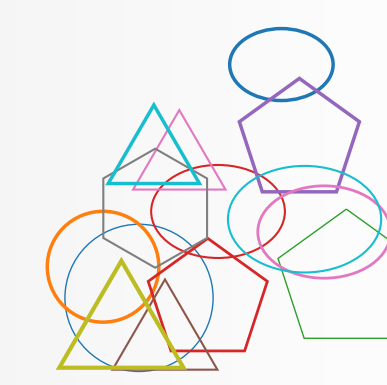[{"shape": "circle", "thickness": 1, "radius": 0.96, "center": [0.359, 0.226]}, {"shape": "oval", "thickness": 2.5, "radius": 0.67, "center": [0.726, 0.832]}, {"shape": "circle", "thickness": 2.5, "radius": 0.72, "center": [0.266, 0.307]}, {"shape": "pentagon", "thickness": 1, "radius": 0.93, "center": [0.894, 0.271]}, {"shape": "pentagon", "thickness": 2, "radius": 0.81, "center": [0.536, 0.219]}, {"shape": "oval", "thickness": 1.5, "radius": 0.86, "center": [0.563, 0.451]}, {"shape": "pentagon", "thickness": 2.5, "radius": 0.81, "center": [0.773, 0.634]}, {"shape": "triangle", "thickness": 1.5, "radius": 0.78, "center": [0.426, 0.118]}, {"shape": "oval", "thickness": 2, "radius": 0.86, "center": [0.837, 0.397]}, {"shape": "triangle", "thickness": 1.5, "radius": 0.69, "center": [0.463, 0.576]}, {"shape": "hexagon", "thickness": 1.5, "radius": 0.77, "center": [0.401, 0.459]}, {"shape": "triangle", "thickness": 3, "radius": 0.93, "center": [0.313, 0.137]}, {"shape": "oval", "thickness": 1.5, "radius": 0.99, "center": [0.786, 0.431]}, {"shape": "triangle", "thickness": 2.5, "radius": 0.68, "center": [0.397, 0.591]}]